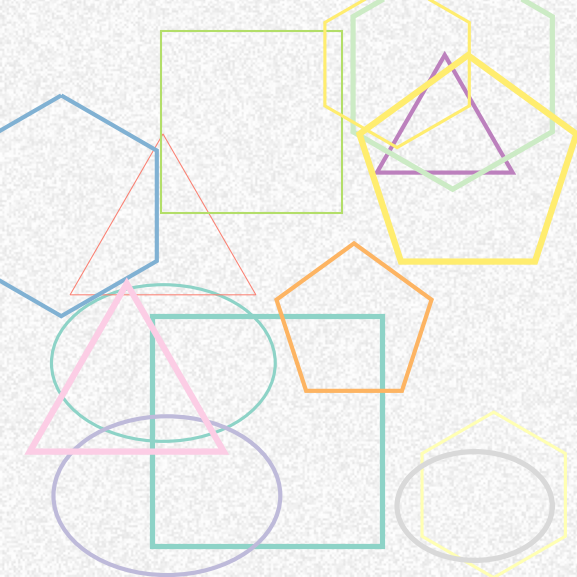[{"shape": "square", "thickness": 2.5, "radius": 0.99, "center": [0.462, 0.253]}, {"shape": "oval", "thickness": 1.5, "radius": 0.97, "center": [0.283, 0.371]}, {"shape": "hexagon", "thickness": 1.5, "radius": 0.72, "center": [0.855, 0.142]}, {"shape": "oval", "thickness": 2, "radius": 0.98, "center": [0.289, 0.141]}, {"shape": "triangle", "thickness": 0.5, "radius": 0.93, "center": [0.282, 0.581]}, {"shape": "hexagon", "thickness": 2, "radius": 0.96, "center": [0.106, 0.643]}, {"shape": "pentagon", "thickness": 2, "radius": 0.71, "center": [0.613, 0.437]}, {"shape": "square", "thickness": 1, "radius": 0.78, "center": [0.435, 0.788]}, {"shape": "triangle", "thickness": 3, "radius": 0.97, "center": [0.22, 0.314]}, {"shape": "oval", "thickness": 2.5, "radius": 0.67, "center": [0.822, 0.123]}, {"shape": "triangle", "thickness": 2, "radius": 0.68, "center": [0.77, 0.768]}, {"shape": "hexagon", "thickness": 2.5, "radius": 1.0, "center": [0.784, 0.871]}, {"shape": "pentagon", "thickness": 3, "radius": 0.99, "center": [0.81, 0.706]}, {"shape": "hexagon", "thickness": 1.5, "radius": 0.72, "center": [0.688, 0.888]}]